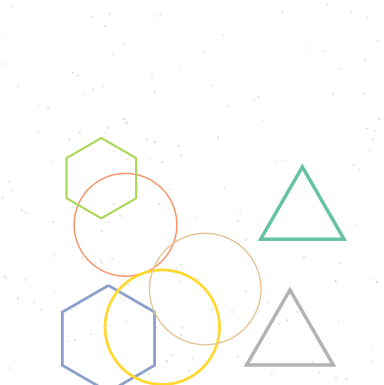[{"shape": "triangle", "thickness": 2.5, "radius": 0.63, "center": [0.785, 0.441]}, {"shape": "circle", "thickness": 1, "radius": 0.67, "center": [0.326, 0.416]}, {"shape": "hexagon", "thickness": 2, "radius": 0.69, "center": [0.282, 0.12]}, {"shape": "hexagon", "thickness": 1.5, "radius": 0.52, "center": [0.263, 0.537]}, {"shape": "circle", "thickness": 2, "radius": 0.74, "center": [0.421, 0.15]}, {"shape": "circle", "thickness": 1, "radius": 0.72, "center": [0.533, 0.249]}, {"shape": "triangle", "thickness": 2.5, "radius": 0.65, "center": [0.753, 0.117]}]